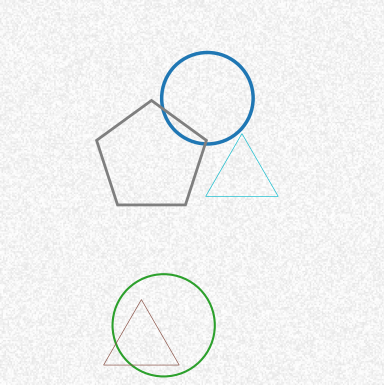[{"shape": "circle", "thickness": 2.5, "radius": 0.59, "center": [0.539, 0.745]}, {"shape": "circle", "thickness": 1.5, "radius": 0.66, "center": [0.425, 0.155]}, {"shape": "triangle", "thickness": 0.5, "radius": 0.57, "center": [0.367, 0.108]}, {"shape": "pentagon", "thickness": 2, "radius": 0.75, "center": [0.393, 0.589]}, {"shape": "triangle", "thickness": 0.5, "radius": 0.54, "center": [0.628, 0.544]}]